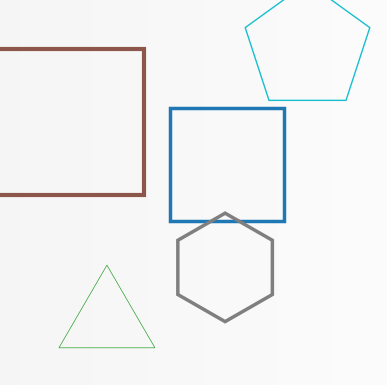[{"shape": "square", "thickness": 2.5, "radius": 0.74, "center": [0.586, 0.573]}, {"shape": "triangle", "thickness": 0.5, "radius": 0.72, "center": [0.276, 0.168]}, {"shape": "square", "thickness": 3, "radius": 0.95, "center": [0.182, 0.682]}, {"shape": "hexagon", "thickness": 2.5, "radius": 0.7, "center": [0.581, 0.305]}, {"shape": "pentagon", "thickness": 1, "radius": 0.85, "center": [0.794, 0.876]}]